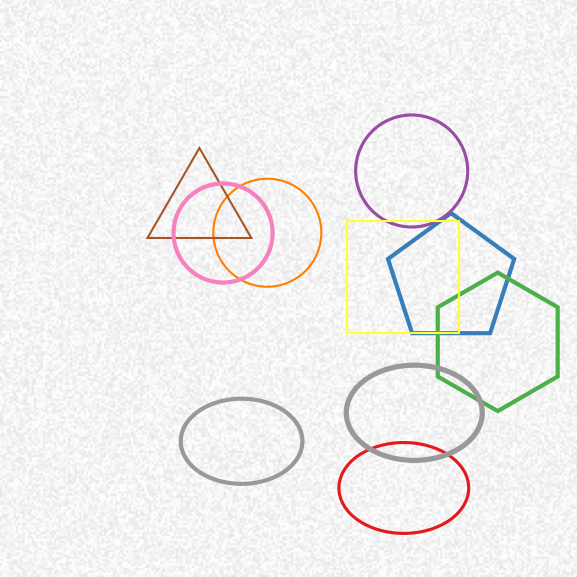[{"shape": "oval", "thickness": 1.5, "radius": 0.56, "center": [0.699, 0.154]}, {"shape": "pentagon", "thickness": 2, "radius": 0.57, "center": [0.781, 0.515]}, {"shape": "hexagon", "thickness": 2, "radius": 0.6, "center": [0.862, 0.407]}, {"shape": "circle", "thickness": 1.5, "radius": 0.49, "center": [0.713, 0.703]}, {"shape": "circle", "thickness": 1, "radius": 0.47, "center": [0.463, 0.596]}, {"shape": "square", "thickness": 1, "radius": 0.48, "center": [0.698, 0.519]}, {"shape": "triangle", "thickness": 1, "radius": 0.52, "center": [0.345, 0.639]}, {"shape": "circle", "thickness": 2, "radius": 0.43, "center": [0.386, 0.596]}, {"shape": "oval", "thickness": 2, "radius": 0.53, "center": [0.418, 0.235]}, {"shape": "oval", "thickness": 2.5, "radius": 0.59, "center": [0.717, 0.284]}]